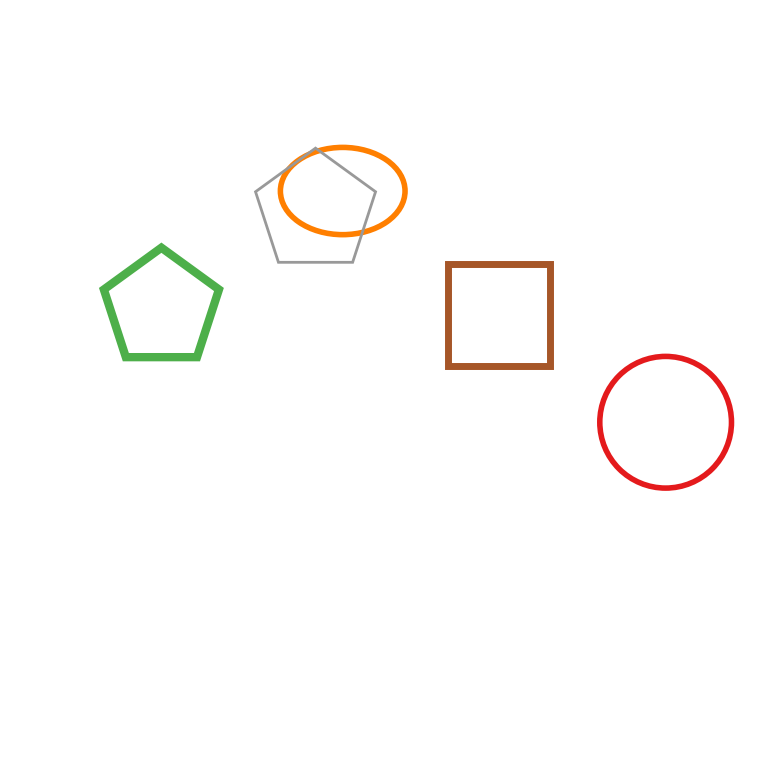[{"shape": "circle", "thickness": 2, "radius": 0.43, "center": [0.864, 0.452]}, {"shape": "pentagon", "thickness": 3, "radius": 0.39, "center": [0.21, 0.6]}, {"shape": "oval", "thickness": 2, "radius": 0.4, "center": [0.445, 0.752]}, {"shape": "square", "thickness": 2.5, "radius": 0.33, "center": [0.648, 0.591]}, {"shape": "pentagon", "thickness": 1, "radius": 0.41, "center": [0.41, 0.726]}]